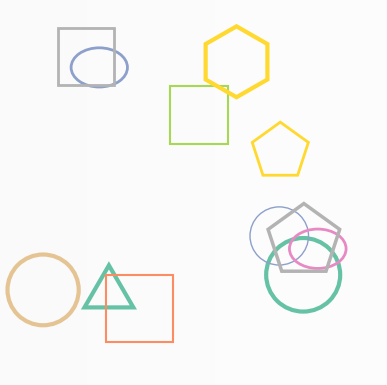[{"shape": "circle", "thickness": 3, "radius": 0.48, "center": [0.782, 0.286]}, {"shape": "triangle", "thickness": 3, "radius": 0.36, "center": [0.281, 0.238]}, {"shape": "square", "thickness": 1.5, "radius": 0.43, "center": [0.359, 0.199]}, {"shape": "oval", "thickness": 2, "radius": 0.36, "center": [0.256, 0.825]}, {"shape": "circle", "thickness": 1, "radius": 0.38, "center": [0.721, 0.387]}, {"shape": "oval", "thickness": 2, "radius": 0.37, "center": [0.82, 0.354]}, {"shape": "square", "thickness": 1.5, "radius": 0.38, "center": [0.514, 0.702]}, {"shape": "hexagon", "thickness": 3, "radius": 0.46, "center": [0.61, 0.84]}, {"shape": "pentagon", "thickness": 2, "radius": 0.38, "center": [0.723, 0.607]}, {"shape": "circle", "thickness": 3, "radius": 0.46, "center": [0.111, 0.247]}, {"shape": "square", "thickness": 2, "radius": 0.37, "center": [0.222, 0.853]}, {"shape": "pentagon", "thickness": 2.5, "radius": 0.49, "center": [0.784, 0.374]}]